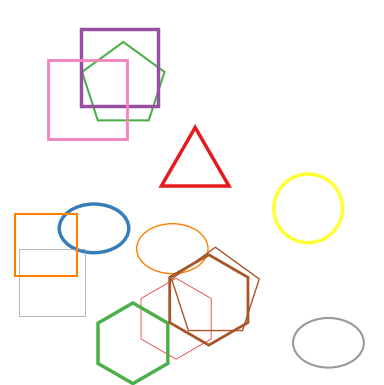[{"shape": "hexagon", "thickness": 0.5, "radius": 0.53, "center": [0.457, 0.172]}, {"shape": "triangle", "thickness": 2.5, "radius": 0.51, "center": [0.507, 0.568]}, {"shape": "oval", "thickness": 2.5, "radius": 0.45, "center": [0.244, 0.407]}, {"shape": "hexagon", "thickness": 2.5, "radius": 0.52, "center": [0.345, 0.108]}, {"shape": "pentagon", "thickness": 1.5, "radius": 0.56, "center": [0.32, 0.778]}, {"shape": "square", "thickness": 2.5, "radius": 0.5, "center": [0.31, 0.826]}, {"shape": "oval", "thickness": 1, "radius": 0.46, "center": [0.448, 0.354]}, {"shape": "square", "thickness": 1.5, "radius": 0.4, "center": [0.119, 0.363]}, {"shape": "circle", "thickness": 2.5, "radius": 0.45, "center": [0.8, 0.459]}, {"shape": "pentagon", "thickness": 1, "radius": 0.6, "center": [0.56, 0.238]}, {"shape": "hexagon", "thickness": 2, "radius": 0.59, "center": [0.542, 0.221]}, {"shape": "square", "thickness": 2, "radius": 0.51, "center": [0.227, 0.742]}, {"shape": "square", "thickness": 0.5, "radius": 0.43, "center": [0.135, 0.267]}, {"shape": "oval", "thickness": 1.5, "radius": 0.46, "center": [0.853, 0.11]}]